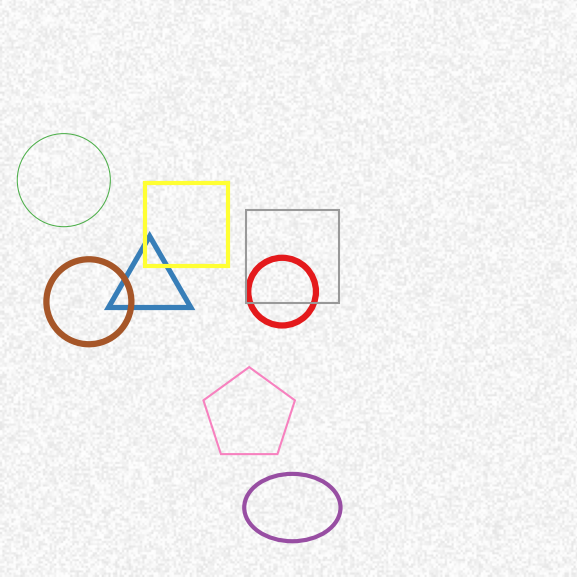[{"shape": "circle", "thickness": 3, "radius": 0.29, "center": [0.488, 0.494]}, {"shape": "triangle", "thickness": 2.5, "radius": 0.41, "center": [0.259, 0.508]}, {"shape": "circle", "thickness": 0.5, "radius": 0.4, "center": [0.11, 0.687]}, {"shape": "oval", "thickness": 2, "radius": 0.42, "center": [0.506, 0.12]}, {"shape": "square", "thickness": 2, "radius": 0.36, "center": [0.323, 0.61]}, {"shape": "circle", "thickness": 3, "radius": 0.37, "center": [0.154, 0.477]}, {"shape": "pentagon", "thickness": 1, "radius": 0.42, "center": [0.431, 0.28]}, {"shape": "square", "thickness": 1, "radius": 0.4, "center": [0.507, 0.555]}]